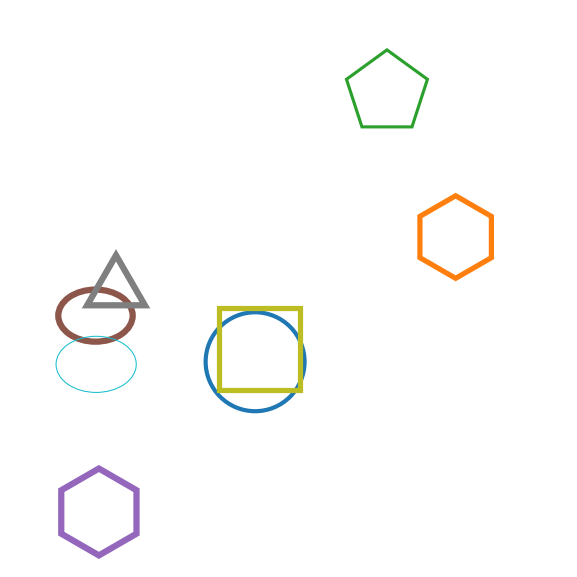[{"shape": "circle", "thickness": 2, "radius": 0.43, "center": [0.442, 0.373]}, {"shape": "hexagon", "thickness": 2.5, "radius": 0.36, "center": [0.789, 0.589]}, {"shape": "pentagon", "thickness": 1.5, "radius": 0.37, "center": [0.67, 0.839]}, {"shape": "hexagon", "thickness": 3, "radius": 0.38, "center": [0.171, 0.113]}, {"shape": "oval", "thickness": 3, "radius": 0.32, "center": [0.165, 0.453]}, {"shape": "triangle", "thickness": 3, "radius": 0.29, "center": [0.201, 0.499]}, {"shape": "square", "thickness": 2.5, "radius": 0.35, "center": [0.45, 0.395]}, {"shape": "oval", "thickness": 0.5, "radius": 0.35, "center": [0.166, 0.368]}]